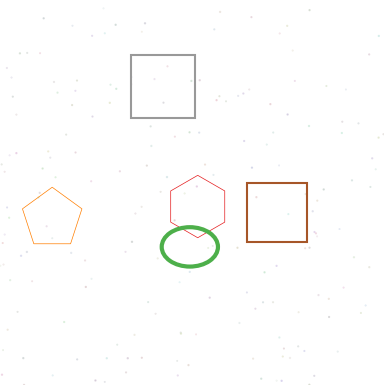[{"shape": "hexagon", "thickness": 0.5, "radius": 0.41, "center": [0.514, 0.464]}, {"shape": "oval", "thickness": 3, "radius": 0.37, "center": [0.493, 0.359]}, {"shape": "pentagon", "thickness": 0.5, "radius": 0.41, "center": [0.136, 0.432]}, {"shape": "square", "thickness": 1.5, "radius": 0.39, "center": [0.72, 0.448]}, {"shape": "square", "thickness": 1.5, "radius": 0.41, "center": [0.423, 0.775]}]